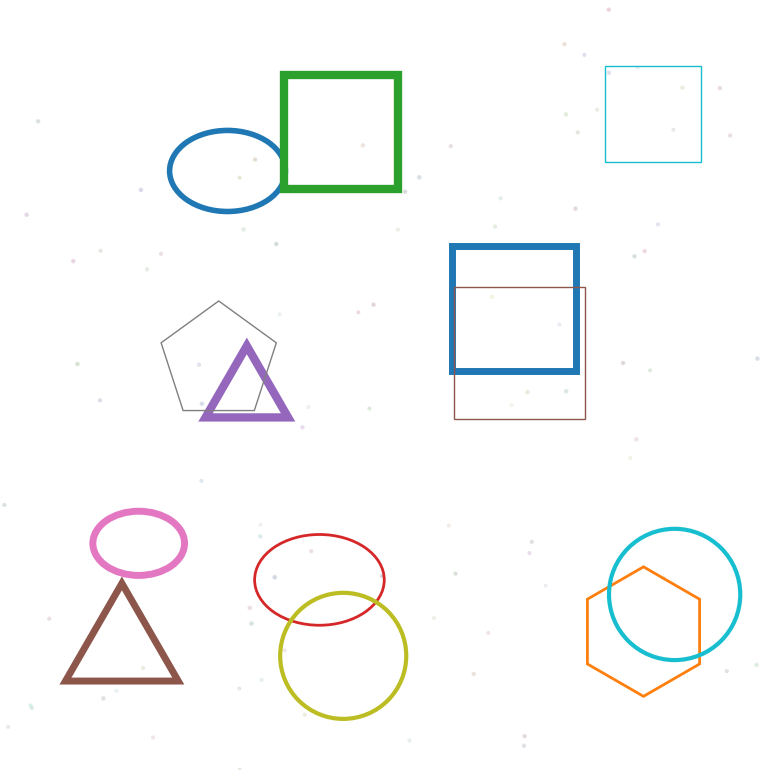[{"shape": "square", "thickness": 2.5, "radius": 0.4, "center": [0.668, 0.6]}, {"shape": "oval", "thickness": 2, "radius": 0.38, "center": [0.295, 0.778]}, {"shape": "hexagon", "thickness": 1, "radius": 0.42, "center": [0.836, 0.18]}, {"shape": "square", "thickness": 3, "radius": 0.37, "center": [0.443, 0.828]}, {"shape": "oval", "thickness": 1, "radius": 0.42, "center": [0.415, 0.247]}, {"shape": "triangle", "thickness": 3, "radius": 0.31, "center": [0.321, 0.489]}, {"shape": "triangle", "thickness": 2.5, "radius": 0.42, "center": [0.158, 0.158]}, {"shape": "square", "thickness": 0.5, "radius": 0.43, "center": [0.675, 0.541]}, {"shape": "oval", "thickness": 2.5, "radius": 0.3, "center": [0.18, 0.294]}, {"shape": "pentagon", "thickness": 0.5, "radius": 0.39, "center": [0.284, 0.53]}, {"shape": "circle", "thickness": 1.5, "radius": 0.41, "center": [0.446, 0.148]}, {"shape": "square", "thickness": 0.5, "radius": 0.31, "center": [0.848, 0.852]}, {"shape": "circle", "thickness": 1.5, "radius": 0.43, "center": [0.876, 0.228]}]